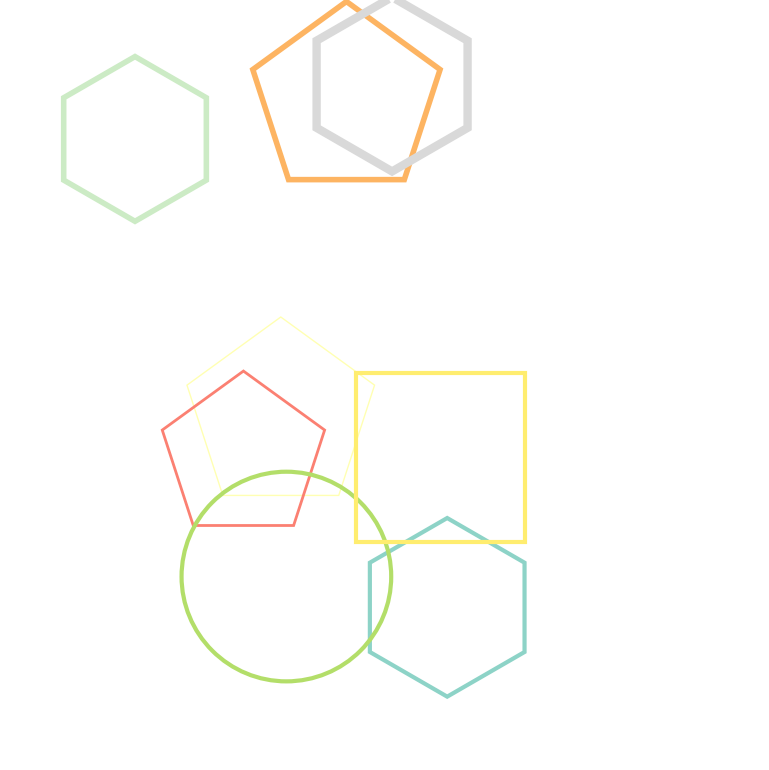[{"shape": "hexagon", "thickness": 1.5, "radius": 0.58, "center": [0.581, 0.211]}, {"shape": "pentagon", "thickness": 0.5, "radius": 0.64, "center": [0.365, 0.46]}, {"shape": "pentagon", "thickness": 1, "radius": 0.55, "center": [0.316, 0.407]}, {"shape": "pentagon", "thickness": 2, "radius": 0.64, "center": [0.45, 0.87]}, {"shape": "circle", "thickness": 1.5, "radius": 0.68, "center": [0.372, 0.251]}, {"shape": "hexagon", "thickness": 3, "radius": 0.57, "center": [0.509, 0.891]}, {"shape": "hexagon", "thickness": 2, "radius": 0.53, "center": [0.175, 0.82]}, {"shape": "square", "thickness": 1.5, "radius": 0.55, "center": [0.573, 0.405]}]